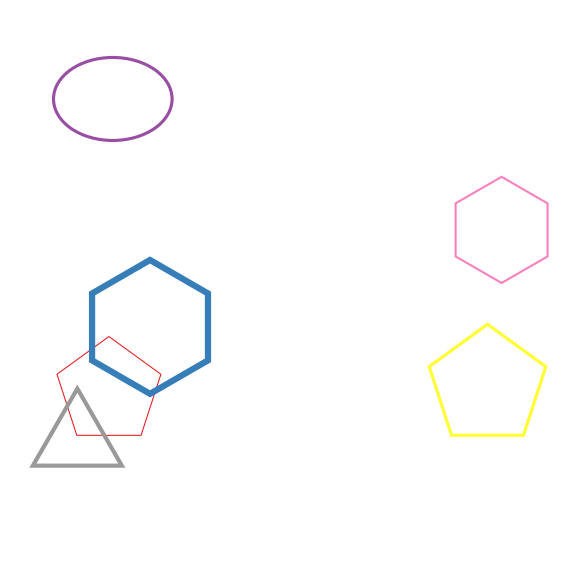[{"shape": "pentagon", "thickness": 0.5, "radius": 0.47, "center": [0.189, 0.322]}, {"shape": "hexagon", "thickness": 3, "radius": 0.58, "center": [0.26, 0.433]}, {"shape": "oval", "thickness": 1.5, "radius": 0.51, "center": [0.195, 0.828]}, {"shape": "pentagon", "thickness": 1.5, "radius": 0.53, "center": [0.844, 0.331]}, {"shape": "hexagon", "thickness": 1, "radius": 0.46, "center": [0.869, 0.601]}, {"shape": "triangle", "thickness": 2, "radius": 0.44, "center": [0.134, 0.237]}]